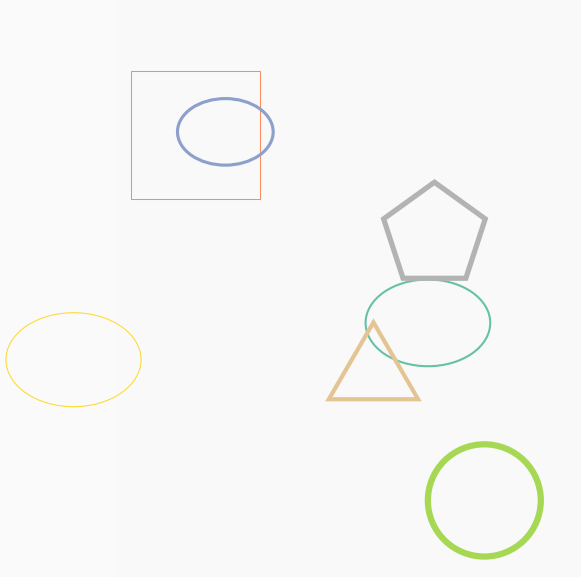[{"shape": "oval", "thickness": 1, "radius": 0.54, "center": [0.736, 0.44]}, {"shape": "square", "thickness": 0.5, "radius": 0.56, "center": [0.336, 0.765]}, {"shape": "oval", "thickness": 1.5, "radius": 0.41, "center": [0.388, 0.771]}, {"shape": "circle", "thickness": 3, "radius": 0.49, "center": [0.833, 0.133]}, {"shape": "oval", "thickness": 0.5, "radius": 0.58, "center": [0.126, 0.376]}, {"shape": "triangle", "thickness": 2, "radius": 0.44, "center": [0.643, 0.352]}, {"shape": "pentagon", "thickness": 2.5, "radius": 0.46, "center": [0.747, 0.592]}]